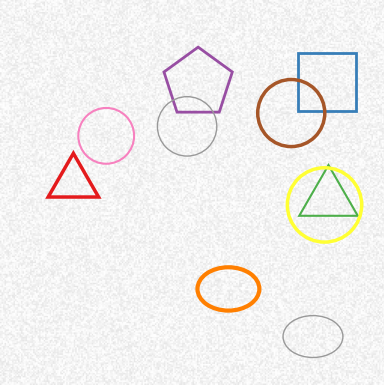[{"shape": "triangle", "thickness": 2.5, "radius": 0.38, "center": [0.191, 0.526]}, {"shape": "square", "thickness": 2, "radius": 0.38, "center": [0.849, 0.786]}, {"shape": "triangle", "thickness": 1.5, "radius": 0.44, "center": [0.853, 0.483]}, {"shape": "pentagon", "thickness": 2, "radius": 0.47, "center": [0.515, 0.784]}, {"shape": "oval", "thickness": 3, "radius": 0.4, "center": [0.593, 0.25]}, {"shape": "circle", "thickness": 2.5, "radius": 0.48, "center": [0.843, 0.468]}, {"shape": "circle", "thickness": 2.5, "radius": 0.44, "center": [0.757, 0.706]}, {"shape": "circle", "thickness": 1.5, "radius": 0.36, "center": [0.276, 0.647]}, {"shape": "circle", "thickness": 1, "radius": 0.39, "center": [0.486, 0.672]}, {"shape": "oval", "thickness": 1, "radius": 0.39, "center": [0.813, 0.126]}]